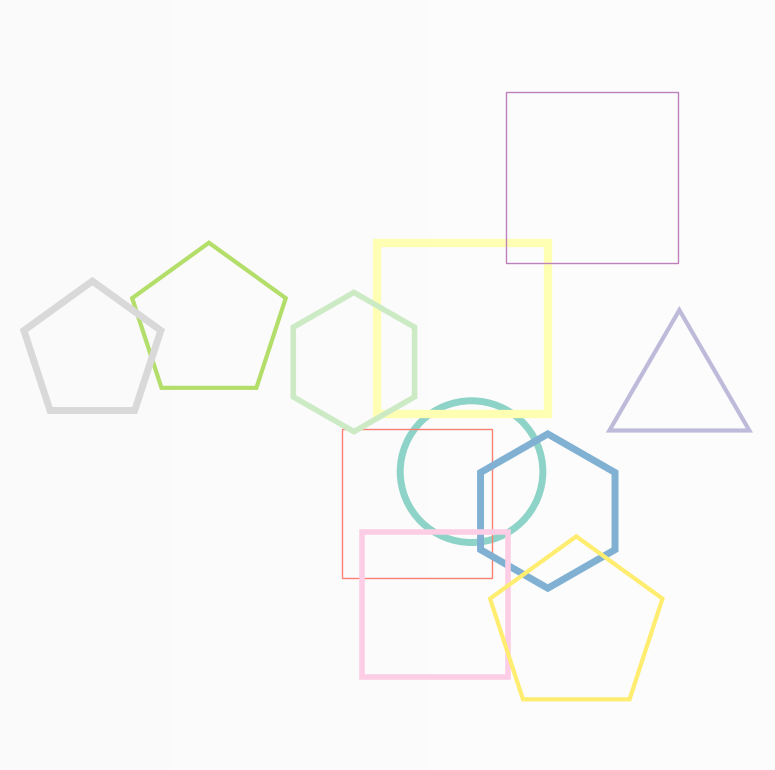[{"shape": "circle", "thickness": 2.5, "radius": 0.46, "center": [0.608, 0.387]}, {"shape": "square", "thickness": 3, "radius": 0.55, "center": [0.597, 0.573]}, {"shape": "triangle", "thickness": 1.5, "radius": 0.52, "center": [0.877, 0.493]}, {"shape": "square", "thickness": 0.5, "radius": 0.48, "center": [0.538, 0.346]}, {"shape": "hexagon", "thickness": 2.5, "radius": 0.5, "center": [0.707, 0.336]}, {"shape": "pentagon", "thickness": 1.5, "radius": 0.52, "center": [0.27, 0.581]}, {"shape": "square", "thickness": 2, "radius": 0.47, "center": [0.561, 0.215]}, {"shape": "pentagon", "thickness": 2.5, "radius": 0.46, "center": [0.119, 0.542]}, {"shape": "square", "thickness": 0.5, "radius": 0.55, "center": [0.764, 0.77]}, {"shape": "hexagon", "thickness": 2, "radius": 0.45, "center": [0.457, 0.53]}, {"shape": "pentagon", "thickness": 1.5, "radius": 0.58, "center": [0.744, 0.186]}]